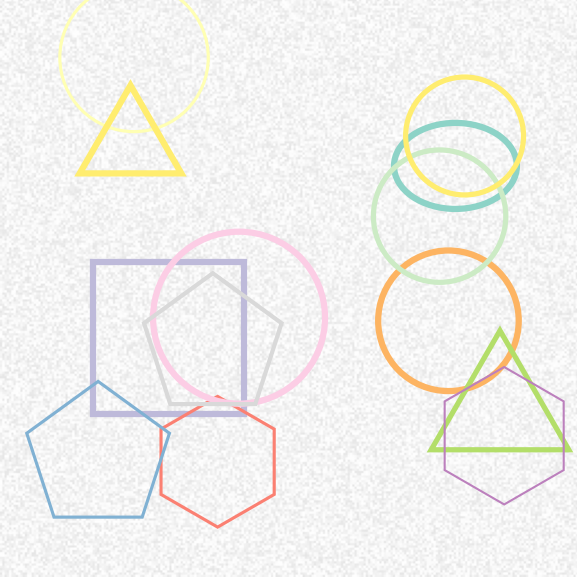[{"shape": "oval", "thickness": 3, "radius": 0.53, "center": [0.789, 0.712]}, {"shape": "circle", "thickness": 1.5, "radius": 0.64, "center": [0.232, 0.9]}, {"shape": "square", "thickness": 3, "radius": 0.66, "center": [0.292, 0.413]}, {"shape": "hexagon", "thickness": 1.5, "radius": 0.57, "center": [0.377, 0.2]}, {"shape": "pentagon", "thickness": 1.5, "radius": 0.65, "center": [0.17, 0.209]}, {"shape": "circle", "thickness": 3, "radius": 0.61, "center": [0.777, 0.444]}, {"shape": "triangle", "thickness": 2.5, "radius": 0.69, "center": [0.866, 0.289]}, {"shape": "circle", "thickness": 3, "radius": 0.74, "center": [0.414, 0.449]}, {"shape": "pentagon", "thickness": 2, "radius": 0.63, "center": [0.368, 0.401]}, {"shape": "hexagon", "thickness": 1, "radius": 0.59, "center": [0.873, 0.245]}, {"shape": "circle", "thickness": 2.5, "radius": 0.57, "center": [0.761, 0.625]}, {"shape": "circle", "thickness": 2.5, "radius": 0.51, "center": [0.804, 0.764]}, {"shape": "triangle", "thickness": 3, "radius": 0.51, "center": [0.226, 0.75]}]